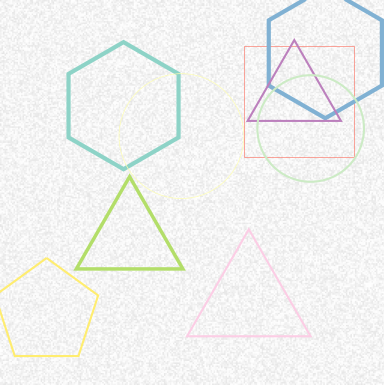[{"shape": "hexagon", "thickness": 3, "radius": 0.82, "center": [0.321, 0.726]}, {"shape": "circle", "thickness": 0.5, "radius": 0.81, "center": [0.471, 0.647]}, {"shape": "square", "thickness": 0.5, "radius": 0.72, "center": [0.777, 0.736]}, {"shape": "hexagon", "thickness": 3, "radius": 0.85, "center": [0.845, 0.863]}, {"shape": "triangle", "thickness": 2.5, "radius": 0.8, "center": [0.337, 0.381]}, {"shape": "triangle", "thickness": 1.5, "radius": 0.93, "center": [0.646, 0.219]}, {"shape": "triangle", "thickness": 1.5, "radius": 0.7, "center": [0.764, 0.756]}, {"shape": "circle", "thickness": 1.5, "radius": 0.69, "center": [0.807, 0.666]}, {"shape": "pentagon", "thickness": 1.5, "radius": 0.7, "center": [0.121, 0.189]}]